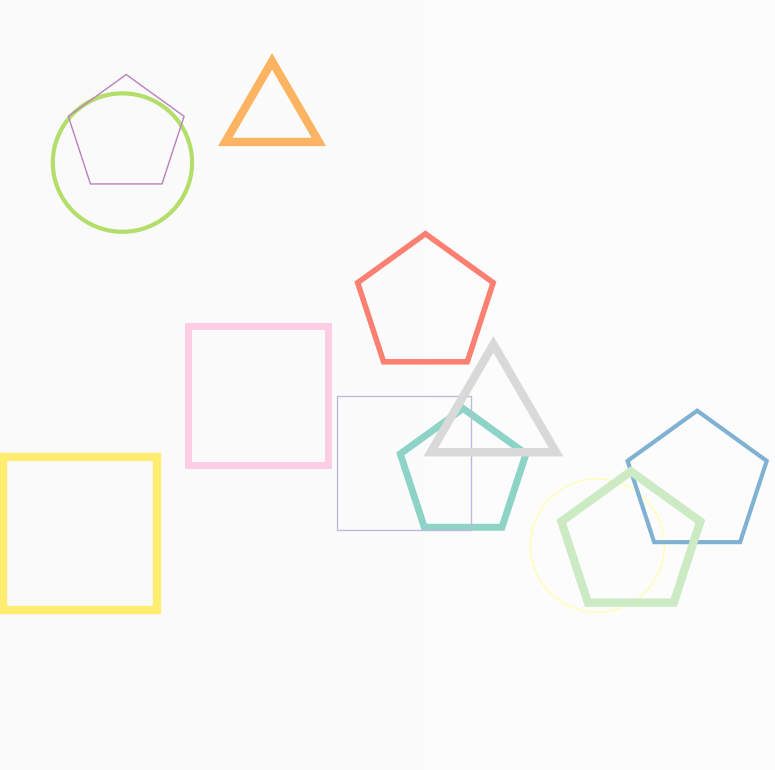[{"shape": "pentagon", "thickness": 2.5, "radius": 0.43, "center": [0.598, 0.384]}, {"shape": "circle", "thickness": 0.5, "radius": 0.43, "center": [0.771, 0.291]}, {"shape": "square", "thickness": 0.5, "radius": 0.43, "center": [0.521, 0.399]}, {"shape": "pentagon", "thickness": 2, "radius": 0.46, "center": [0.549, 0.605]}, {"shape": "pentagon", "thickness": 1.5, "radius": 0.47, "center": [0.9, 0.372]}, {"shape": "triangle", "thickness": 3, "radius": 0.35, "center": [0.351, 0.851]}, {"shape": "circle", "thickness": 1.5, "radius": 0.45, "center": [0.158, 0.789]}, {"shape": "square", "thickness": 2.5, "radius": 0.45, "center": [0.333, 0.486]}, {"shape": "triangle", "thickness": 3, "radius": 0.47, "center": [0.637, 0.459]}, {"shape": "pentagon", "thickness": 0.5, "radius": 0.39, "center": [0.163, 0.825]}, {"shape": "pentagon", "thickness": 3, "radius": 0.47, "center": [0.814, 0.294]}, {"shape": "square", "thickness": 3, "radius": 0.5, "center": [0.103, 0.307]}]